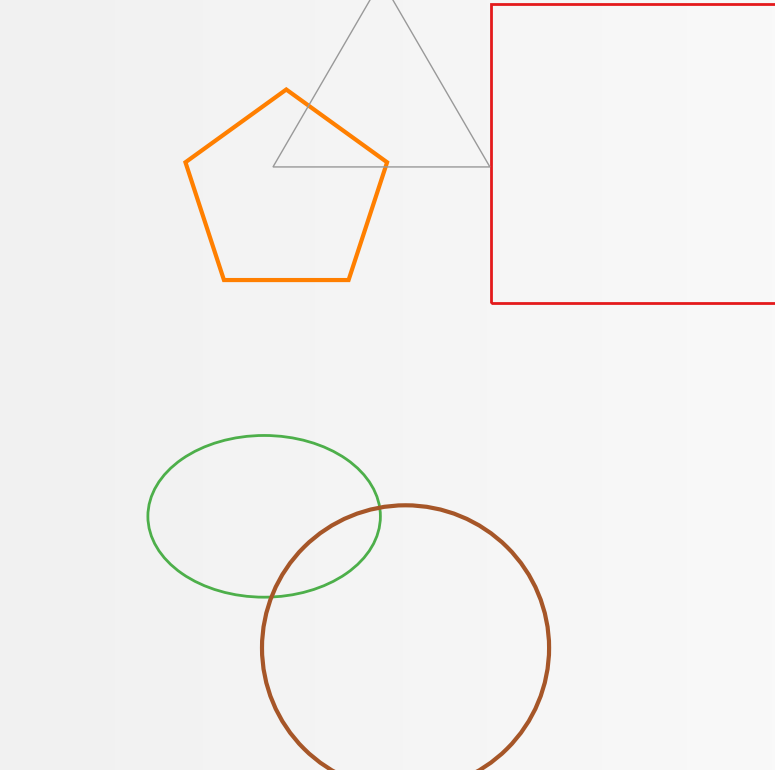[{"shape": "square", "thickness": 1, "radius": 0.97, "center": [0.827, 0.801]}, {"shape": "oval", "thickness": 1, "radius": 0.75, "center": [0.341, 0.329]}, {"shape": "pentagon", "thickness": 1.5, "radius": 0.68, "center": [0.369, 0.747]}, {"shape": "circle", "thickness": 1.5, "radius": 0.93, "center": [0.523, 0.159]}, {"shape": "triangle", "thickness": 0.5, "radius": 0.81, "center": [0.492, 0.864]}]